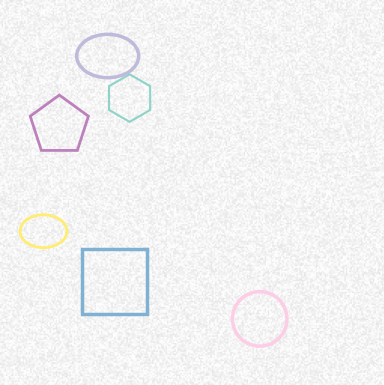[{"shape": "hexagon", "thickness": 1.5, "radius": 0.31, "center": [0.337, 0.745]}, {"shape": "oval", "thickness": 2.5, "radius": 0.4, "center": [0.28, 0.855]}, {"shape": "square", "thickness": 2.5, "radius": 0.42, "center": [0.297, 0.269]}, {"shape": "circle", "thickness": 2.5, "radius": 0.35, "center": [0.675, 0.172]}, {"shape": "pentagon", "thickness": 2, "radius": 0.4, "center": [0.154, 0.674]}, {"shape": "oval", "thickness": 2, "radius": 0.3, "center": [0.113, 0.399]}]